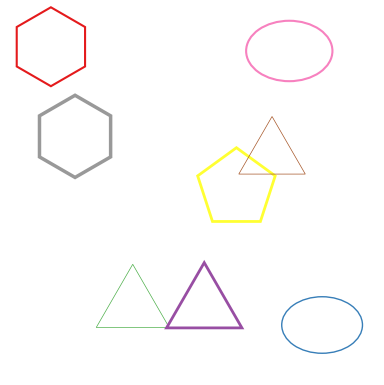[{"shape": "hexagon", "thickness": 1.5, "radius": 0.51, "center": [0.132, 0.879]}, {"shape": "oval", "thickness": 1, "radius": 0.52, "center": [0.837, 0.156]}, {"shape": "triangle", "thickness": 0.5, "radius": 0.55, "center": [0.345, 0.204]}, {"shape": "triangle", "thickness": 2, "radius": 0.56, "center": [0.53, 0.205]}, {"shape": "pentagon", "thickness": 2, "radius": 0.53, "center": [0.614, 0.51]}, {"shape": "triangle", "thickness": 0.5, "radius": 0.5, "center": [0.707, 0.598]}, {"shape": "oval", "thickness": 1.5, "radius": 0.56, "center": [0.751, 0.868]}, {"shape": "hexagon", "thickness": 2.5, "radius": 0.53, "center": [0.195, 0.646]}]